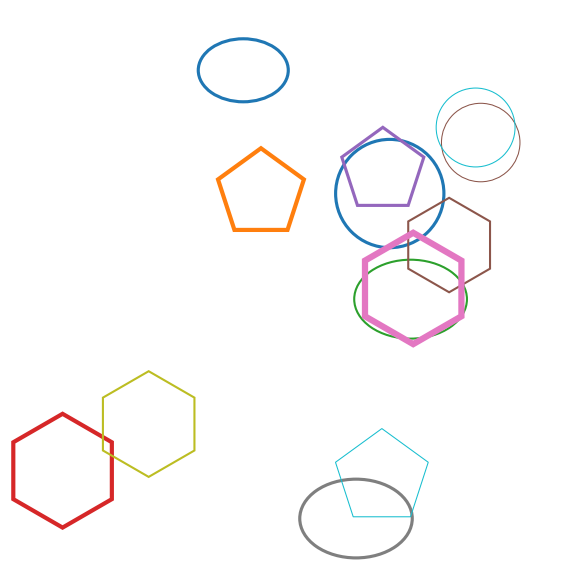[{"shape": "circle", "thickness": 1.5, "radius": 0.47, "center": [0.675, 0.664]}, {"shape": "oval", "thickness": 1.5, "radius": 0.39, "center": [0.421, 0.877]}, {"shape": "pentagon", "thickness": 2, "radius": 0.39, "center": [0.452, 0.664]}, {"shape": "oval", "thickness": 1, "radius": 0.49, "center": [0.711, 0.481]}, {"shape": "hexagon", "thickness": 2, "radius": 0.49, "center": [0.108, 0.184]}, {"shape": "pentagon", "thickness": 1.5, "radius": 0.37, "center": [0.663, 0.704]}, {"shape": "circle", "thickness": 0.5, "radius": 0.34, "center": [0.832, 0.752]}, {"shape": "hexagon", "thickness": 1, "radius": 0.41, "center": [0.778, 0.575]}, {"shape": "hexagon", "thickness": 3, "radius": 0.48, "center": [0.716, 0.5]}, {"shape": "oval", "thickness": 1.5, "radius": 0.49, "center": [0.616, 0.101]}, {"shape": "hexagon", "thickness": 1, "radius": 0.46, "center": [0.257, 0.265]}, {"shape": "circle", "thickness": 0.5, "radius": 0.34, "center": [0.824, 0.778]}, {"shape": "pentagon", "thickness": 0.5, "radius": 0.42, "center": [0.661, 0.173]}]